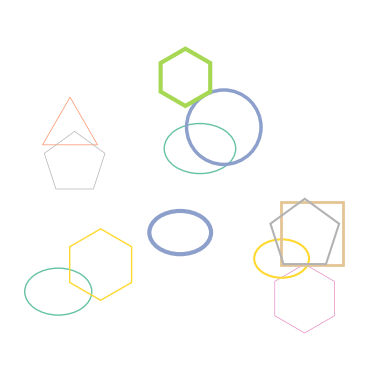[{"shape": "oval", "thickness": 1, "radius": 0.44, "center": [0.151, 0.243]}, {"shape": "oval", "thickness": 1, "radius": 0.46, "center": [0.519, 0.614]}, {"shape": "triangle", "thickness": 0.5, "radius": 0.41, "center": [0.182, 0.665]}, {"shape": "oval", "thickness": 3, "radius": 0.4, "center": [0.468, 0.396]}, {"shape": "circle", "thickness": 2.5, "radius": 0.48, "center": [0.581, 0.67]}, {"shape": "hexagon", "thickness": 0.5, "radius": 0.45, "center": [0.791, 0.225]}, {"shape": "hexagon", "thickness": 3, "radius": 0.37, "center": [0.482, 0.799]}, {"shape": "oval", "thickness": 1.5, "radius": 0.36, "center": [0.731, 0.328]}, {"shape": "hexagon", "thickness": 1, "radius": 0.46, "center": [0.261, 0.313]}, {"shape": "square", "thickness": 2, "radius": 0.4, "center": [0.81, 0.394]}, {"shape": "pentagon", "thickness": 1.5, "radius": 0.47, "center": [0.792, 0.39]}, {"shape": "pentagon", "thickness": 0.5, "radius": 0.41, "center": [0.194, 0.576]}]